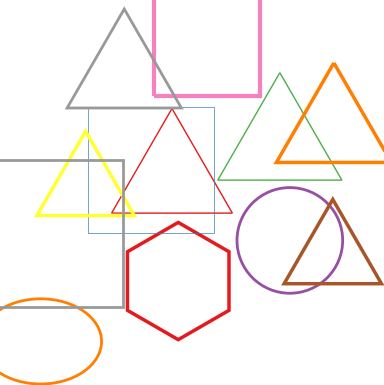[{"shape": "triangle", "thickness": 1, "radius": 0.91, "center": [0.447, 0.537]}, {"shape": "hexagon", "thickness": 2.5, "radius": 0.76, "center": [0.463, 0.27]}, {"shape": "square", "thickness": 0.5, "radius": 0.82, "center": [0.392, 0.558]}, {"shape": "triangle", "thickness": 1, "radius": 0.93, "center": [0.727, 0.625]}, {"shape": "circle", "thickness": 2, "radius": 0.69, "center": [0.753, 0.376]}, {"shape": "oval", "thickness": 2, "radius": 0.79, "center": [0.106, 0.113]}, {"shape": "triangle", "thickness": 2.5, "radius": 0.86, "center": [0.867, 0.664]}, {"shape": "triangle", "thickness": 2.5, "radius": 0.73, "center": [0.222, 0.513]}, {"shape": "triangle", "thickness": 2.5, "radius": 0.73, "center": [0.864, 0.336]}, {"shape": "square", "thickness": 3, "radius": 0.69, "center": [0.538, 0.889]}, {"shape": "triangle", "thickness": 2, "radius": 0.86, "center": [0.323, 0.805]}, {"shape": "square", "thickness": 2, "radius": 0.96, "center": [0.127, 0.393]}]